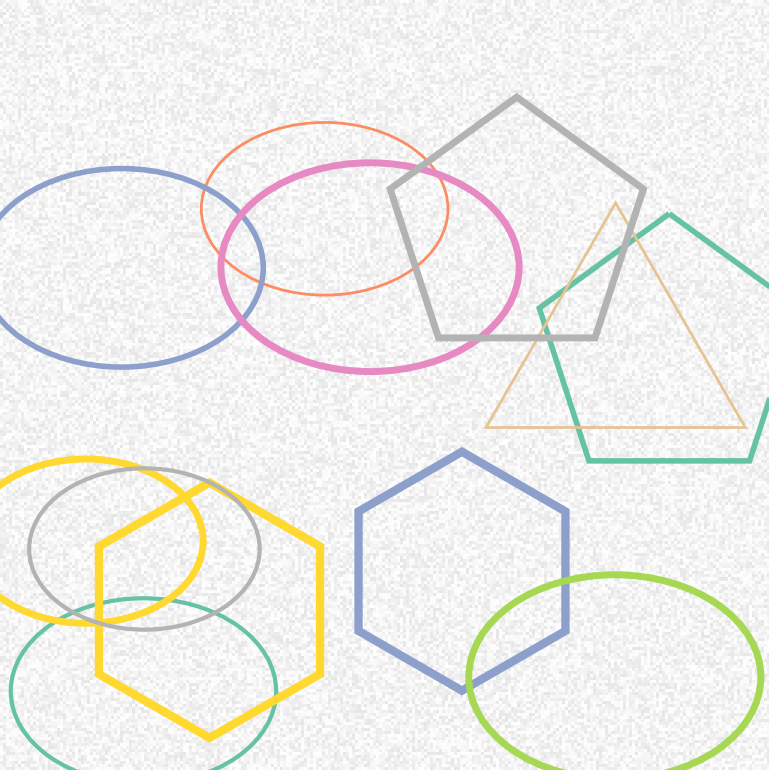[{"shape": "oval", "thickness": 1.5, "radius": 0.86, "center": [0.186, 0.102]}, {"shape": "pentagon", "thickness": 2, "radius": 0.89, "center": [0.869, 0.545]}, {"shape": "oval", "thickness": 1, "radius": 0.8, "center": [0.422, 0.729]}, {"shape": "hexagon", "thickness": 3, "radius": 0.78, "center": [0.6, 0.258]}, {"shape": "oval", "thickness": 2, "radius": 0.92, "center": [0.158, 0.652]}, {"shape": "oval", "thickness": 2.5, "radius": 0.97, "center": [0.481, 0.653]}, {"shape": "oval", "thickness": 2.5, "radius": 0.95, "center": [0.798, 0.121]}, {"shape": "hexagon", "thickness": 3, "radius": 0.83, "center": [0.272, 0.207]}, {"shape": "oval", "thickness": 2.5, "radius": 0.76, "center": [0.111, 0.297]}, {"shape": "triangle", "thickness": 1, "radius": 0.97, "center": [0.8, 0.542]}, {"shape": "oval", "thickness": 1.5, "radius": 0.75, "center": [0.188, 0.287]}, {"shape": "pentagon", "thickness": 2.5, "radius": 0.86, "center": [0.671, 0.701]}]